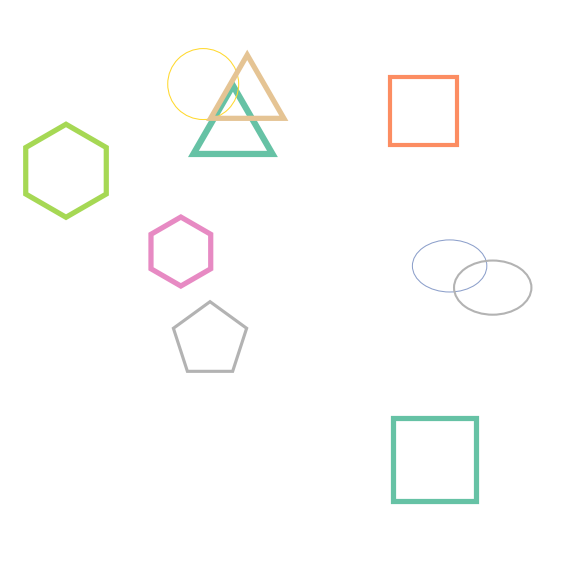[{"shape": "triangle", "thickness": 3, "radius": 0.4, "center": [0.403, 0.772]}, {"shape": "square", "thickness": 2.5, "radius": 0.36, "center": [0.753, 0.204]}, {"shape": "square", "thickness": 2, "radius": 0.29, "center": [0.734, 0.807]}, {"shape": "oval", "thickness": 0.5, "radius": 0.32, "center": [0.779, 0.539]}, {"shape": "hexagon", "thickness": 2.5, "radius": 0.3, "center": [0.313, 0.564]}, {"shape": "hexagon", "thickness": 2.5, "radius": 0.4, "center": [0.114, 0.703]}, {"shape": "circle", "thickness": 0.5, "radius": 0.31, "center": [0.352, 0.854]}, {"shape": "triangle", "thickness": 2.5, "radius": 0.37, "center": [0.428, 0.831]}, {"shape": "pentagon", "thickness": 1.5, "radius": 0.33, "center": [0.364, 0.41]}, {"shape": "oval", "thickness": 1, "radius": 0.33, "center": [0.853, 0.501]}]